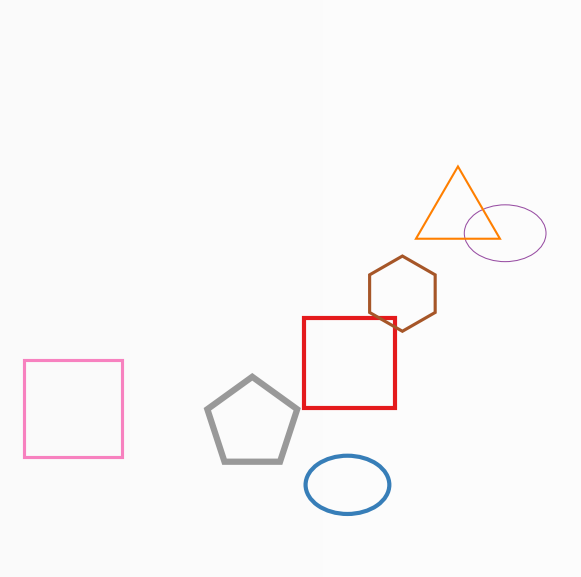[{"shape": "square", "thickness": 2, "radius": 0.39, "center": [0.601, 0.37]}, {"shape": "oval", "thickness": 2, "radius": 0.36, "center": [0.598, 0.16]}, {"shape": "oval", "thickness": 0.5, "radius": 0.35, "center": [0.869, 0.595]}, {"shape": "triangle", "thickness": 1, "radius": 0.42, "center": [0.788, 0.627]}, {"shape": "hexagon", "thickness": 1.5, "radius": 0.33, "center": [0.692, 0.491]}, {"shape": "square", "thickness": 1.5, "radius": 0.42, "center": [0.126, 0.292]}, {"shape": "pentagon", "thickness": 3, "radius": 0.41, "center": [0.434, 0.265]}]